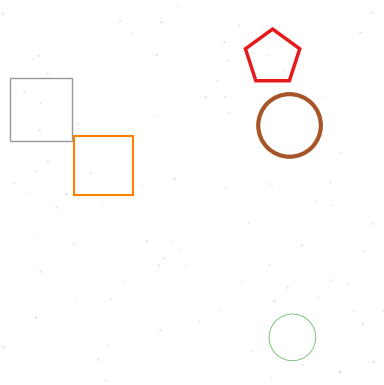[{"shape": "pentagon", "thickness": 2.5, "radius": 0.37, "center": [0.708, 0.85]}, {"shape": "circle", "thickness": 0.5, "radius": 0.3, "center": [0.76, 0.124]}, {"shape": "square", "thickness": 1.5, "radius": 0.38, "center": [0.268, 0.569]}, {"shape": "circle", "thickness": 3, "radius": 0.41, "center": [0.752, 0.674]}, {"shape": "square", "thickness": 1, "radius": 0.41, "center": [0.106, 0.716]}]